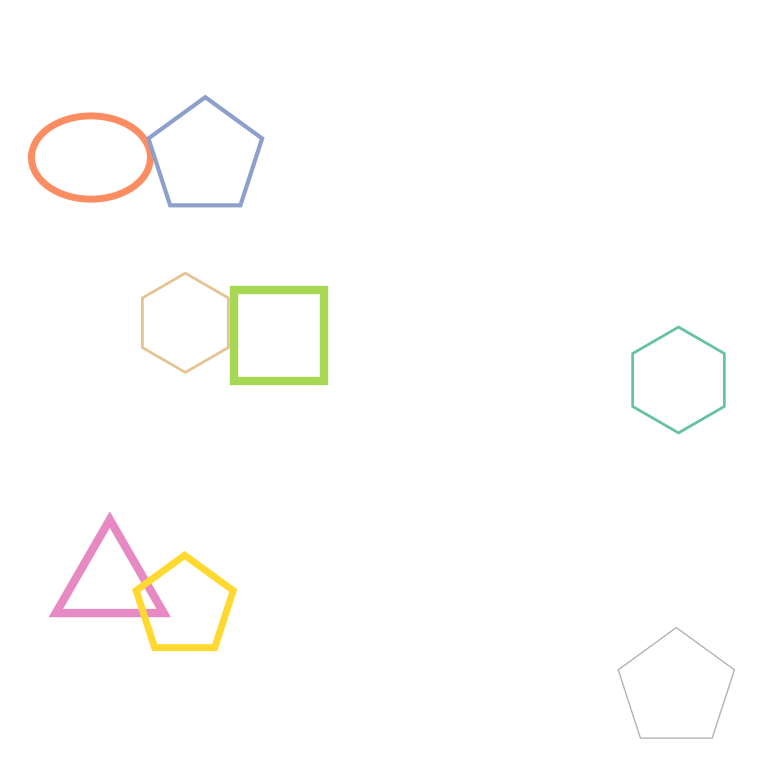[{"shape": "hexagon", "thickness": 1, "radius": 0.34, "center": [0.881, 0.507]}, {"shape": "oval", "thickness": 2.5, "radius": 0.39, "center": [0.118, 0.795]}, {"shape": "pentagon", "thickness": 1.5, "radius": 0.39, "center": [0.267, 0.796]}, {"shape": "triangle", "thickness": 3, "radius": 0.4, "center": [0.143, 0.244]}, {"shape": "square", "thickness": 3, "radius": 0.29, "center": [0.362, 0.565]}, {"shape": "pentagon", "thickness": 2.5, "radius": 0.33, "center": [0.24, 0.213]}, {"shape": "hexagon", "thickness": 1, "radius": 0.32, "center": [0.241, 0.581]}, {"shape": "pentagon", "thickness": 0.5, "radius": 0.4, "center": [0.878, 0.106]}]